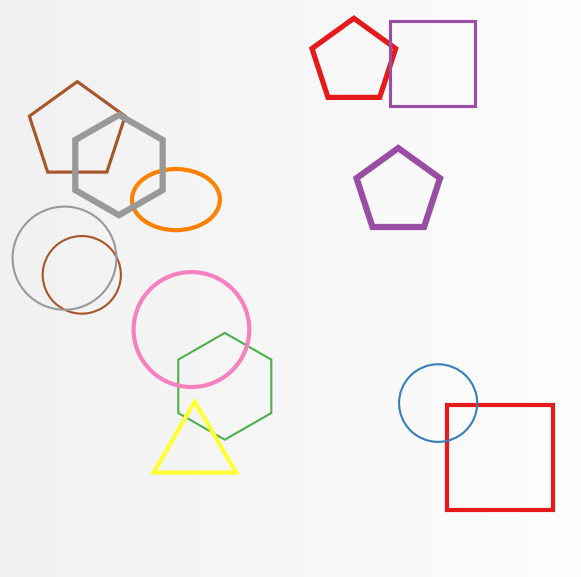[{"shape": "pentagon", "thickness": 2.5, "radius": 0.38, "center": [0.609, 0.892]}, {"shape": "square", "thickness": 2, "radius": 0.45, "center": [0.86, 0.207]}, {"shape": "circle", "thickness": 1, "radius": 0.34, "center": [0.754, 0.301]}, {"shape": "hexagon", "thickness": 1, "radius": 0.46, "center": [0.387, 0.33]}, {"shape": "square", "thickness": 1.5, "radius": 0.37, "center": [0.744, 0.89]}, {"shape": "pentagon", "thickness": 3, "radius": 0.38, "center": [0.685, 0.667]}, {"shape": "oval", "thickness": 2, "radius": 0.38, "center": [0.303, 0.654]}, {"shape": "triangle", "thickness": 2, "radius": 0.41, "center": [0.335, 0.222]}, {"shape": "circle", "thickness": 1, "radius": 0.34, "center": [0.141, 0.523]}, {"shape": "pentagon", "thickness": 1.5, "radius": 0.43, "center": [0.133, 0.771]}, {"shape": "circle", "thickness": 2, "radius": 0.5, "center": [0.329, 0.428]}, {"shape": "hexagon", "thickness": 3, "radius": 0.43, "center": [0.205, 0.713]}, {"shape": "circle", "thickness": 1, "radius": 0.45, "center": [0.111, 0.552]}]